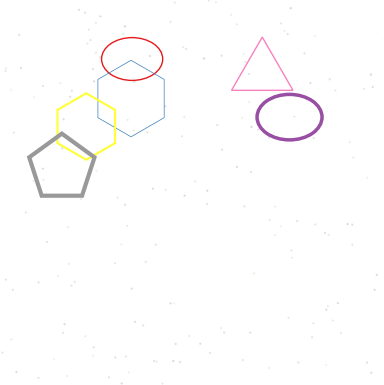[{"shape": "oval", "thickness": 1, "radius": 0.4, "center": [0.343, 0.847]}, {"shape": "hexagon", "thickness": 0.5, "radius": 0.5, "center": [0.34, 0.744]}, {"shape": "oval", "thickness": 2.5, "radius": 0.42, "center": [0.752, 0.696]}, {"shape": "hexagon", "thickness": 1.5, "radius": 0.43, "center": [0.224, 0.671]}, {"shape": "triangle", "thickness": 1, "radius": 0.46, "center": [0.681, 0.811]}, {"shape": "pentagon", "thickness": 3, "radius": 0.45, "center": [0.161, 0.564]}]